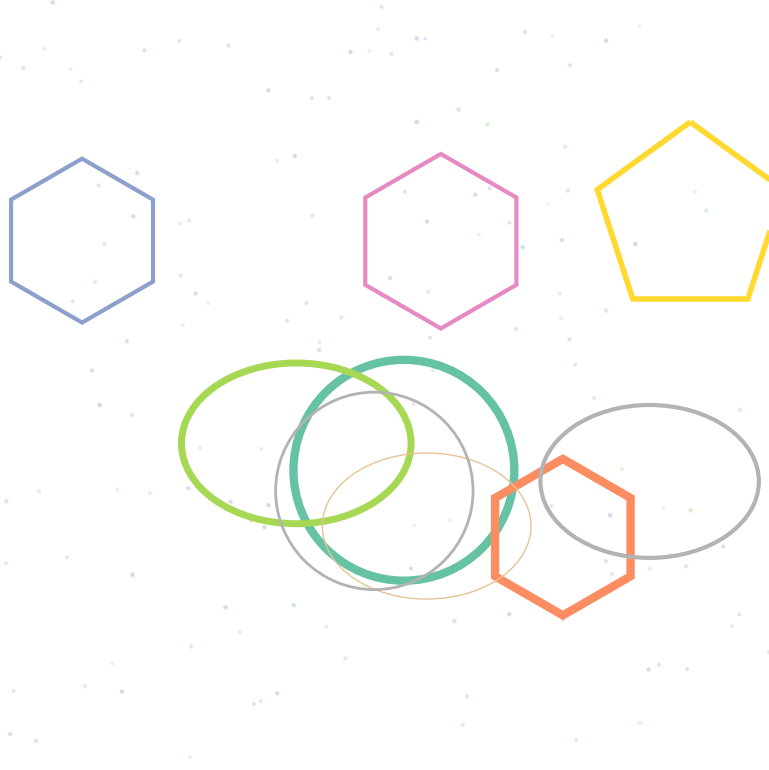[{"shape": "circle", "thickness": 3, "radius": 0.72, "center": [0.525, 0.389]}, {"shape": "hexagon", "thickness": 3, "radius": 0.51, "center": [0.731, 0.302]}, {"shape": "hexagon", "thickness": 1.5, "radius": 0.53, "center": [0.107, 0.688]}, {"shape": "hexagon", "thickness": 1.5, "radius": 0.57, "center": [0.573, 0.687]}, {"shape": "oval", "thickness": 2.5, "radius": 0.75, "center": [0.385, 0.424]}, {"shape": "pentagon", "thickness": 2, "radius": 0.64, "center": [0.897, 0.715]}, {"shape": "oval", "thickness": 0.5, "radius": 0.68, "center": [0.554, 0.317]}, {"shape": "circle", "thickness": 1, "radius": 0.64, "center": [0.486, 0.362]}, {"shape": "oval", "thickness": 1.5, "radius": 0.71, "center": [0.844, 0.375]}]